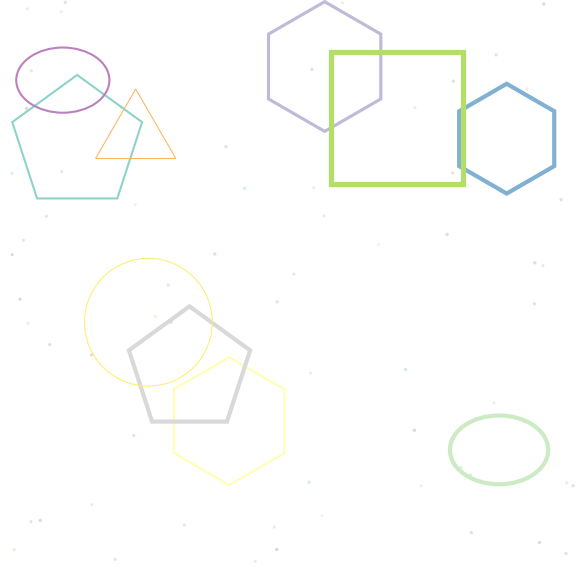[{"shape": "pentagon", "thickness": 1, "radius": 0.59, "center": [0.134, 0.751]}, {"shape": "hexagon", "thickness": 1, "radius": 0.55, "center": [0.397, 0.27]}, {"shape": "hexagon", "thickness": 1.5, "radius": 0.56, "center": [0.562, 0.884]}, {"shape": "hexagon", "thickness": 2, "radius": 0.48, "center": [0.877, 0.759]}, {"shape": "triangle", "thickness": 0.5, "radius": 0.4, "center": [0.235, 0.765]}, {"shape": "square", "thickness": 2.5, "radius": 0.57, "center": [0.687, 0.794]}, {"shape": "pentagon", "thickness": 2, "radius": 0.55, "center": [0.328, 0.358]}, {"shape": "oval", "thickness": 1, "radius": 0.4, "center": [0.109, 0.86]}, {"shape": "oval", "thickness": 2, "radius": 0.43, "center": [0.864, 0.22]}, {"shape": "circle", "thickness": 0.5, "radius": 0.55, "center": [0.257, 0.441]}]